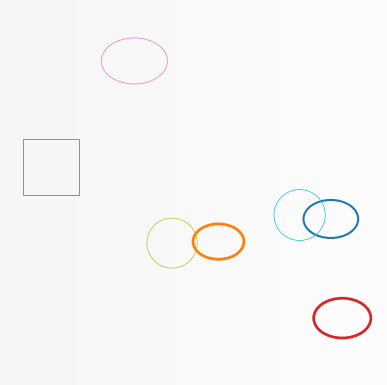[{"shape": "oval", "thickness": 1.5, "radius": 0.35, "center": [0.854, 0.431]}, {"shape": "oval", "thickness": 2, "radius": 0.33, "center": [0.564, 0.373]}, {"shape": "oval", "thickness": 2, "radius": 0.37, "center": [0.883, 0.174]}, {"shape": "square", "thickness": 0.5, "radius": 0.36, "center": [0.132, 0.565]}, {"shape": "oval", "thickness": 0.5, "radius": 0.43, "center": [0.347, 0.842]}, {"shape": "circle", "thickness": 0.5, "radius": 0.32, "center": [0.444, 0.369]}, {"shape": "circle", "thickness": 0.5, "radius": 0.33, "center": [0.773, 0.441]}]